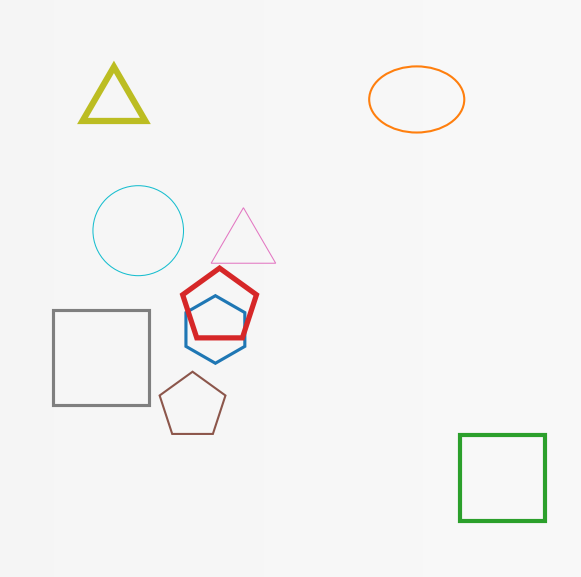[{"shape": "hexagon", "thickness": 1.5, "radius": 0.29, "center": [0.371, 0.429]}, {"shape": "oval", "thickness": 1, "radius": 0.41, "center": [0.717, 0.827]}, {"shape": "square", "thickness": 2, "radius": 0.37, "center": [0.864, 0.171]}, {"shape": "pentagon", "thickness": 2.5, "radius": 0.33, "center": [0.378, 0.468]}, {"shape": "pentagon", "thickness": 1, "radius": 0.3, "center": [0.331, 0.296]}, {"shape": "triangle", "thickness": 0.5, "radius": 0.32, "center": [0.419, 0.575]}, {"shape": "square", "thickness": 1.5, "radius": 0.41, "center": [0.173, 0.38]}, {"shape": "triangle", "thickness": 3, "radius": 0.31, "center": [0.196, 0.821]}, {"shape": "circle", "thickness": 0.5, "radius": 0.39, "center": [0.238, 0.6]}]